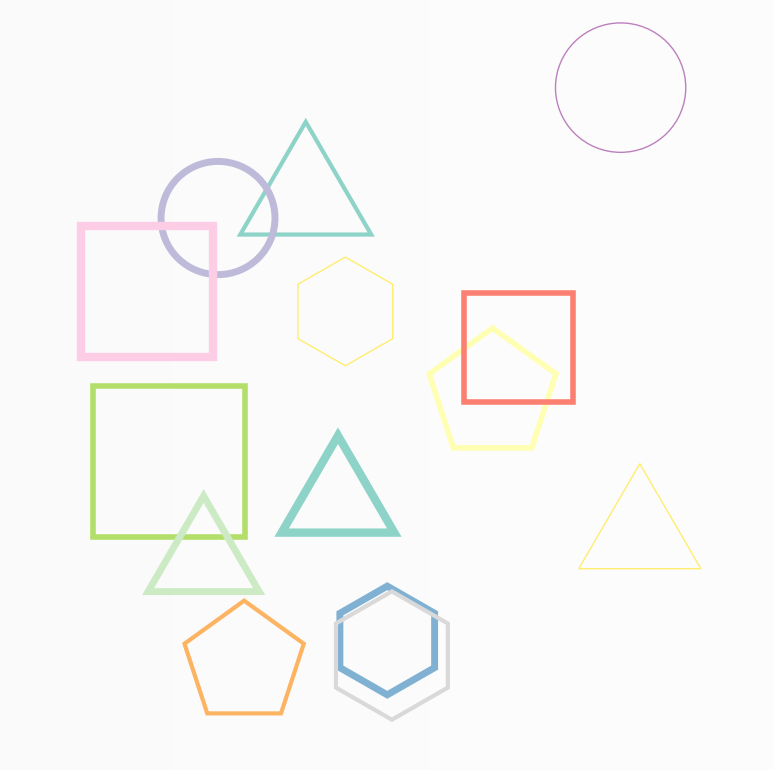[{"shape": "triangle", "thickness": 1.5, "radius": 0.49, "center": [0.395, 0.744]}, {"shape": "triangle", "thickness": 3, "radius": 0.42, "center": [0.436, 0.35]}, {"shape": "pentagon", "thickness": 2, "radius": 0.43, "center": [0.636, 0.488]}, {"shape": "circle", "thickness": 2.5, "radius": 0.37, "center": [0.281, 0.717]}, {"shape": "square", "thickness": 2, "radius": 0.35, "center": [0.669, 0.549]}, {"shape": "hexagon", "thickness": 2.5, "radius": 0.35, "center": [0.5, 0.168]}, {"shape": "pentagon", "thickness": 1.5, "radius": 0.4, "center": [0.315, 0.139]}, {"shape": "square", "thickness": 2, "radius": 0.49, "center": [0.218, 0.401]}, {"shape": "square", "thickness": 3, "radius": 0.43, "center": [0.19, 0.622]}, {"shape": "hexagon", "thickness": 1.5, "radius": 0.42, "center": [0.506, 0.149]}, {"shape": "circle", "thickness": 0.5, "radius": 0.42, "center": [0.801, 0.886]}, {"shape": "triangle", "thickness": 2.5, "radius": 0.41, "center": [0.263, 0.273]}, {"shape": "triangle", "thickness": 0.5, "radius": 0.45, "center": [0.826, 0.307]}, {"shape": "hexagon", "thickness": 0.5, "radius": 0.35, "center": [0.446, 0.596]}]